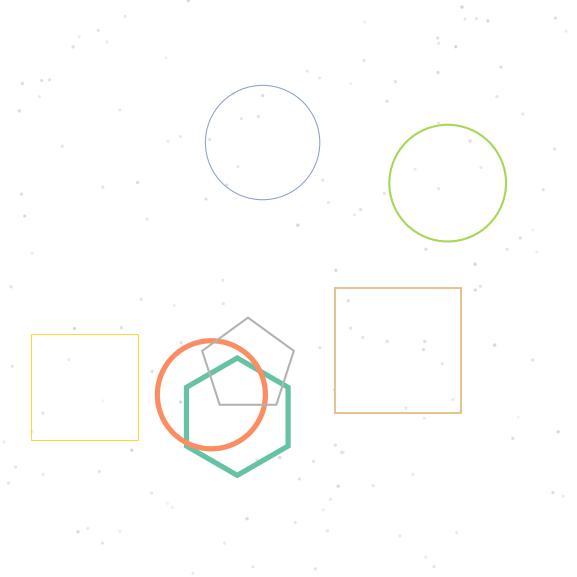[{"shape": "hexagon", "thickness": 2.5, "radius": 0.51, "center": [0.411, 0.278]}, {"shape": "circle", "thickness": 2.5, "radius": 0.47, "center": [0.366, 0.316]}, {"shape": "circle", "thickness": 0.5, "radius": 0.5, "center": [0.455, 0.752]}, {"shape": "circle", "thickness": 1, "radius": 0.51, "center": [0.775, 0.682]}, {"shape": "square", "thickness": 0.5, "radius": 0.46, "center": [0.146, 0.329]}, {"shape": "square", "thickness": 1, "radius": 0.54, "center": [0.689, 0.392]}, {"shape": "pentagon", "thickness": 1, "radius": 0.42, "center": [0.429, 0.366]}]